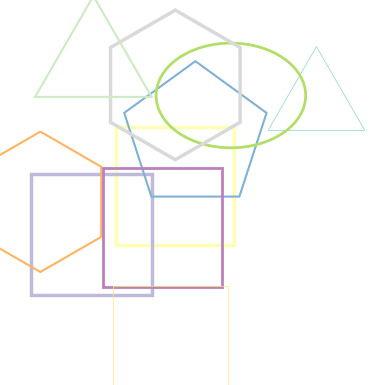[{"shape": "triangle", "thickness": 0.5, "radius": 0.73, "center": [0.822, 0.734]}, {"shape": "square", "thickness": 2.5, "radius": 0.77, "center": [0.455, 0.518]}, {"shape": "square", "thickness": 2.5, "radius": 0.79, "center": [0.238, 0.39]}, {"shape": "pentagon", "thickness": 1.5, "radius": 0.97, "center": [0.507, 0.647]}, {"shape": "hexagon", "thickness": 1.5, "radius": 0.91, "center": [0.105, 0.476]}, {"shape": "oval", "thickness": 2, "radius": 0.97, "center": [0.6, 0.752]}, {"shape": "hexagon", "thickness": 2.5, "radius": 0.97, "center": [0.455, 0.779]}, {"shape": "square", "thickness": 2, "radius": 0.78, "center": [0.423, 0.409]}, {"shape": "triangle", "thickness": 1.5, "radius": 0.87, "center": [0.242, 0.836]}, {"shape": "square", "thickness": 0.5, "radius": 0.75, "center": [0.443, 0.107]}]